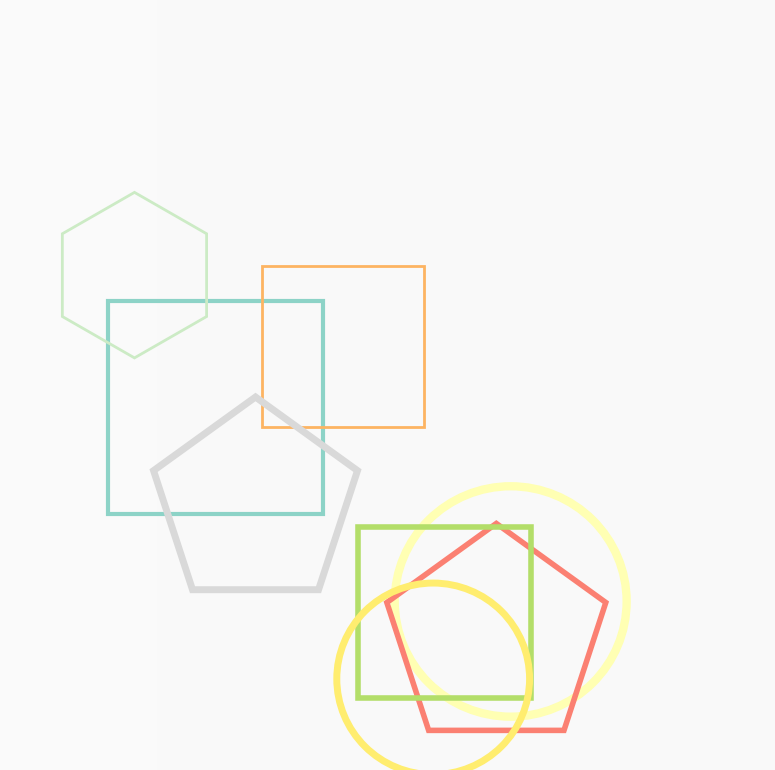[{"shape": "square", "thickness": 1.5, "radius": 0.69, "center": [0.278, 0.47]}, {"shape": "circle", "thickness": 3, "radius": 0.75, "center": [0.659, 0.219]}, {"shape": "pentagon", "thickness": 2, "radius": 0.74, "center": [0.64, 0.172]}, {"shape": "square", "thickness": 1, "radius": 0.52, "center": [0.442, 0.55]}, {"shape": "square", "thickness": 2, "radius": 0.56, "center": [0.574, 0.205]}, {"shape": "pentagon", "thickness": 2.5, "radius": 0.69, "center": [0.33, 0.346]}, {"shape": "hexagon", "thickness": 1, "radius": 0.54, "center": [0.174, 0.643]}, {"shape": "circle", "thickness": 2.5, "radius": 0.62, "center": [0.559, 0.118]}]